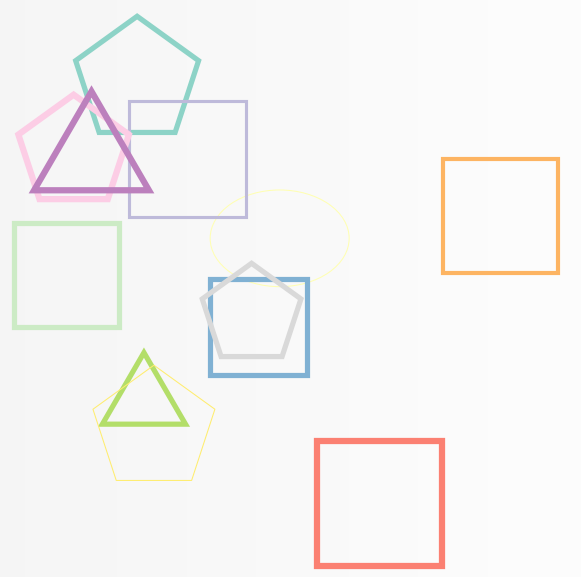[{"shape": "pentagon", "thickness": 2.5, "radius": 0.56, "center": [0.236, 0.86]}, {"shape": "oval", "thickness": 0.5, "radius": 0.6, "center": [0.481, 0.586]}, {"shape": "square", "thickness": 1.5, "radius": 0.5, "center": [0.323, 0.724]}, {"shape": "square", "thickness": 3, "radius": 0.54, "center": [0.653, 0.127]}, {"shape": "square", "thickness": 2.5, "radius": 0.42, "center": [0.445, 0.432]}, {"shape": "square", "thickness": 2, "radius": 0.49, "center": [0.861, 0.624]}, {"shape": "triangle", "thickness": 2.5, "radius": 0.41, "center": [0.248, 0.306]}, {"shape": "pentagon", "thickness": 3, "radius": 0.5, "center": [0.127, 0.735]}, {"shape": "pentagon", "thickness": 2.5, "radius": 0.45, "center": [0.433, 0.454]}, {"shape": "triangle", "thickness": 3, "radius": 0.57, "center": [0.157, 0.727]}, {"shape": "square", "thickness": 2.5, "radius": 0.45, "center": [0.114, 0.523]}, {"shape": "pentagon", "thickness": 0.5, "radius": 0.55, "center": [0.265, 0.256]}]